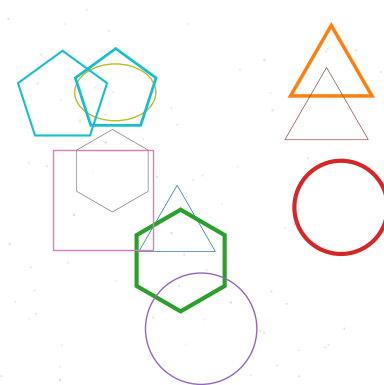[{"shape": "triangle", "thickness": 0.5, "radius": 0.57, "center": [0.46, 0.404]}, {"shape": "triangle", "thickness": 2.5, "radius": 0.61, "center": [0.86, 0.812]}, {"shape": "hexagon", "thickness": 3, "radius": 0.66, "center": [0.469, 0.323]}, {"shape": "circle", "thickness": 3, "radius": 0.61, "center": [0.886, 0.461]}, {"shape": "circle", "thickness": 1, "radius": 0.72, "center": [0.523, 0.146]}, {"shape": "triangle", "thickness": 0.5, "radius": 0.63, "center": [0.848, 0.7]}, {"shape": "square", "thickness": 1, "radius": 0.65, "center": [0.267, 0.48]}, {"shape": "hexagon", "thickness": 0.5, "radius": 0.54, "center": [0.292, 0.557]}, {"shape": "oval", "thickness": 1, "radius": 0.53, "center": [0.299, 0.76]}, {"shape": "pentagon", "thickness": 2, "radius": 0.55, "center": [0.301, 0.764]}, {"shape": "pentagon", "thickness": 1.5, "radius": 0.61, "center": [0.162, 0.746]}]